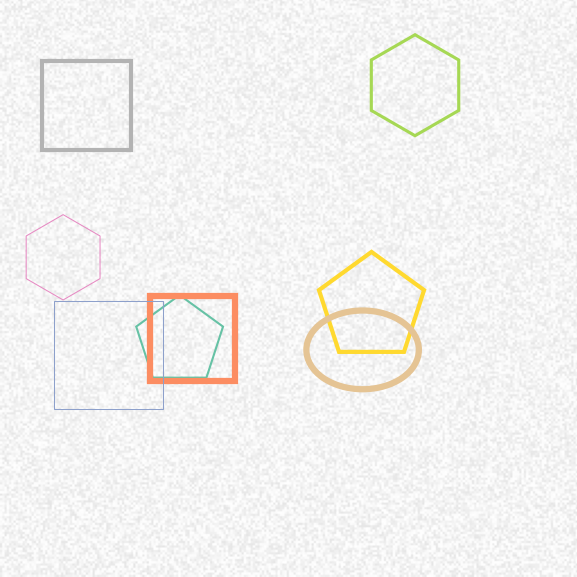[{"shape": "pentagon", "thickness": 1, "radius": 0.4, "center": [0.311, 0.409]}, {"shape": "square", "thickness": 3, "radius": 0.37, "center": [0.333, 0.413]}, {"shape": "square", "thickness": 0.5, "radius": 0.47, "center": [0.188, 0.385]}, {"shape": "hexagon", "thickness": 0.5, "radius": 0.37, "center": [0.109, 0.554]}, {"shape": "hexagon", "thickness": 1.5, "radius": 0.44, "center": [0.719, 0.852]}, {"shape": "pentagon", "thickness": 2, "radius": 0.48, "center": [0.643, 0.467]}, {"shape": "oval", "thickness": 3, "radius": 0.49, "center": [0.628, 0.393]}, {"shape": "square", "thickness": 2, "radius": 0.39, "center": [0.15, 0.816]}]